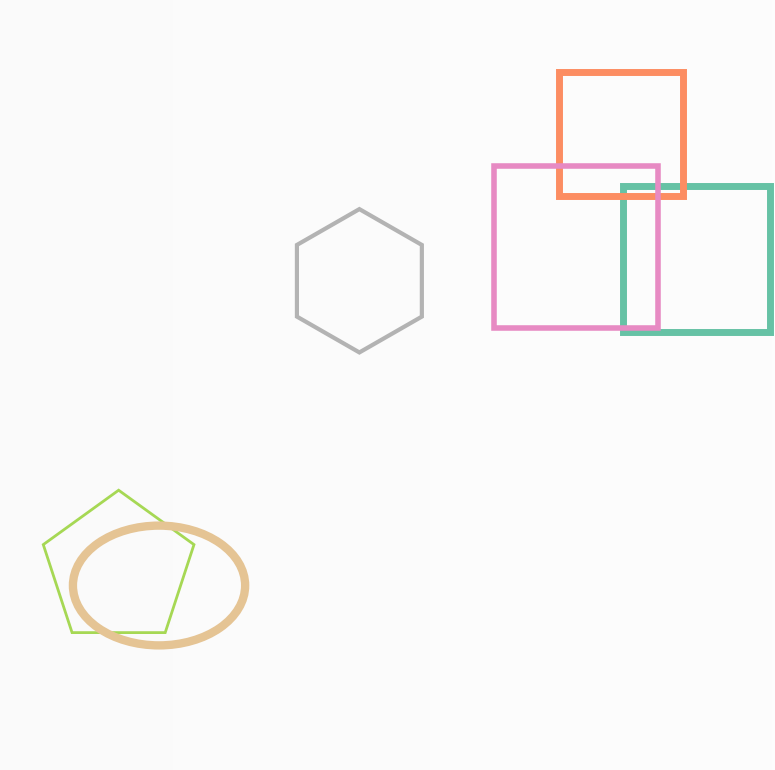[{"shape": "square", "thickness": 2.5, "radius": 0.47, "center": [0.899, 0.664]}, {"shape": "square", "thickness": 2.5, "radius": 0.4, "center": [0.801, 0.826]}, {"shape": "square", "thickness": 2, "radius": 0.53, "center": [0.744, 0.679]}, {"shape": "pentagon", "thickness": 1, "radius": 0.51, "center": [0.153, 0.261]}, {"shape": "oval", "thickness": 3, "radius": 0.56, "center": [0.205, 0.24]}, {"shape": "hexagon", "thickness": 1.5, "radius": 0.47, "center": [0.464, 0.635]}]